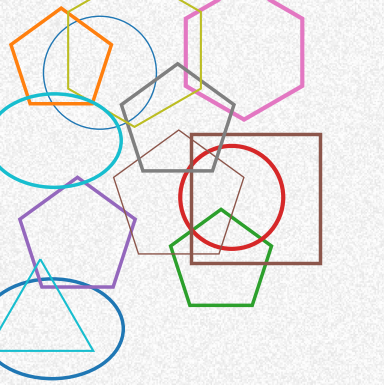[{"shape": "oval", "thickness": 2.5, "radius": 0.93, "center": [0.135, 0.146]}, {"shape": "circle", "thickness": 1, "radius": 0.73, "center": [0.26, 0.811]}, {"shape": "pentagon", "thickness": 2.5, "radius": 0.69, "center": [0.159, 0.842]}, {"shape": "pentagon", "thickness": 2.5, "radius": 0.69, "center": [0.574, 0.318]}, {"shape": "circle", "thickness": 3, "radius": 0.67, "center": [0.602, 0.487]}, {"shape": "pentagon", "thickness": 2.5, "radius": 0.79, "center": [0.201, 0.382]}, {"shape": "square", "thickness": 2.5, "radius": 0.83, "center": [0.664, 0.484]}, {"shape": "pentagon", "thickness": 1, "radius": 0.89, "center": [0.464, 0.484]}, {"shape": "hexagon", "thickness": 3, "radius": 0.87, "center": [0.634, 0.864]}, {"shape": "pentagon", "thickness": 2.5, "radius": 0.77, "center": [0.462, 0.681]}, {"shape": "hexagon", "thickness": 1.5, "radius": 1.0, "center": [0.349, 0.869]}, {"shape": "triangle", "thickness": 1.5, "radius": 0.79, "center": [0.105, 0.168]}, {"shape": "oval", "thickness": 2.5, "radius": 0.87, "center": [0.141, 0.635]}]